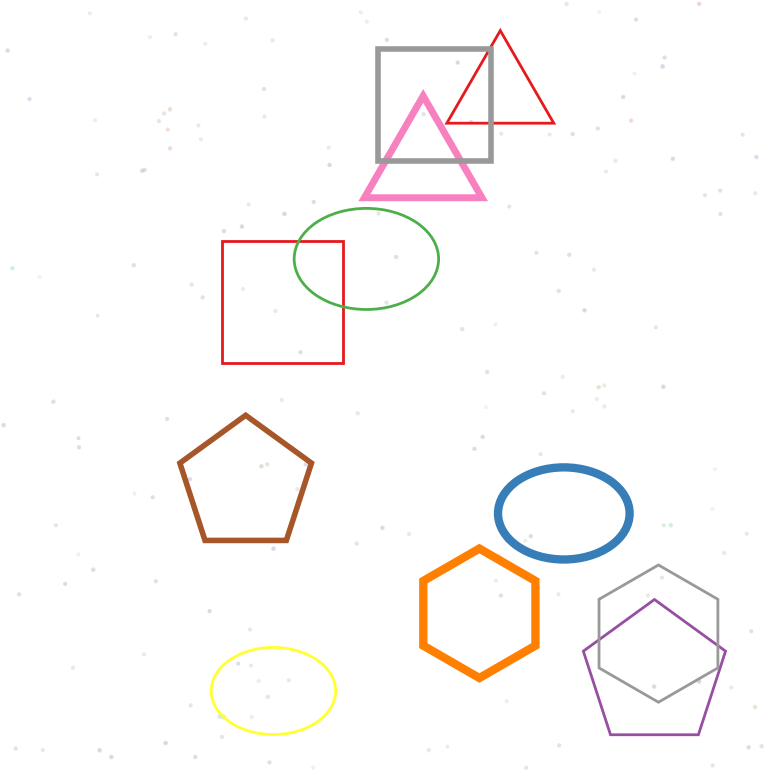[{"shape": "square", "thickness": 1, "radius": 0.39, "center": [0.367, 0.608]}, {"shape": "triangle", "thickness": 1, "radius": 0.4, "center": [0.65, 0.88]}, {"shape": "oval", "thickness": 3, "radius": 0.43, "center": [0.732, 0.333]}, {"shape": "oval", "thickness": 1, "radius": 0.47, "center": [0.476, 0.664]}, {"shape": "pentagon", "thickness": 1, "radius": 0.49, "center": [0.85, 0.124]}, {"shape": "hexagon", "thickness": 3, "radius": 0.42, "center": [0.623, 0.204]}, {"shape": "oval", "thickness": 1, "radius": 0.4, "center": [0.355, 0.103]}, {"shape": "pentagon", "thickness": 2, "radius": 0.45, "center": [0.319, 0.371]}, {"shape": "triangle", "thickness": 2.5, "radius": 0.44, "center": [0.55, 0.787]}, {"shape": "square", "thickness": 2, "radius": 0.36, "center": [0.564, 0.864]}, {"shape": "hexagon", "thickness": 1, "radius": 0.45, "center": [0.855, 0.177]}]